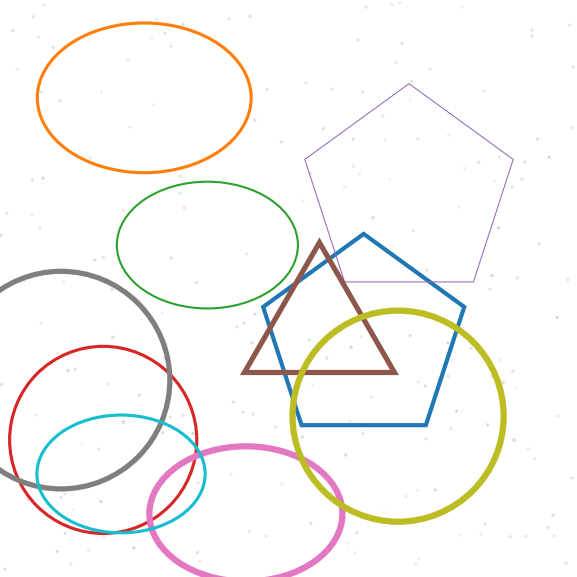[{"shape": "pentagon", "thickness": 2, "radius": 0.92, "center": [0.63, 0.411]}, {"shape": "oval", "thickness": 1.5, "radius": 0.93, "center": [0.25, 0.83]}, {"shape": "oval", "thickness": 1, "radius": 0.78, "center": [0.359, 0.575]}, {"shape": "circle", "thickness": 1.5, "radius": 0.81, "center": [0.179, 0.237]}, {"shape": "pentagon", "thickness": 0.5, "radius": 0.95, "center": [0.708, 0.664]}, {"shape": "triangle", "thickness": 2.5, "radius": 0.75, "center": [0.553, 0.429]}, {"shape": "oval", "thickness": 3, "radius": 0.84, "center": [0.426, 0.109]}, {"shape": "circle", "thickness": 2.5, "radius": 0.94, "center": [0.106, 0.341]}, {"shape": "circle", "thickness": 3, "radius": 0.91, "center": [0.689, 0.279]}, {"shape": "oval", "thickness": 1.5, "radius": 0.73, "center": [0.21, 0.178]}]